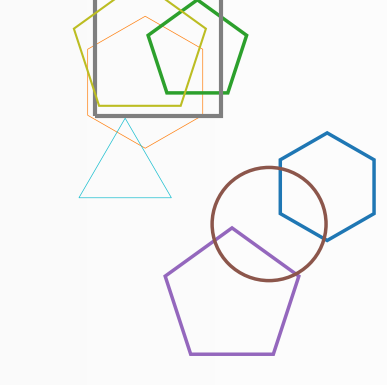[{"shape": "hexagon", "thickness": 2.5, "radius": 0.7, "center": [0.844, 0.515]}, {"shape": "hexagon", "thickness": 0.5, "radius": 0.86, "center": [0.375, 0.786]}, {"shape": "pentagon", "thickness": 2.5, "radius": 0.67, "center": [0.509, 0.867]}, {"shape": "pentagon", "thickness": 2.5, "radius": 0.91, "center": [0.599, 0.227]}, {"shape": "circle", "thickness": 2.5, "radius": 0.74, "center": [0.694, 0.418]}, {"shape": "square", "thickness": 3, "radius": 0.82, "center": [0.408, 0.863]}, {"shape": "pentagon", "thickness": 1.5, "radius": 0.9, "center": [0.361, 0.87]}, {"shape": "triangle", "thickness": 0.5, "radius": 0.69, "center": [0.323, 0.555]}]